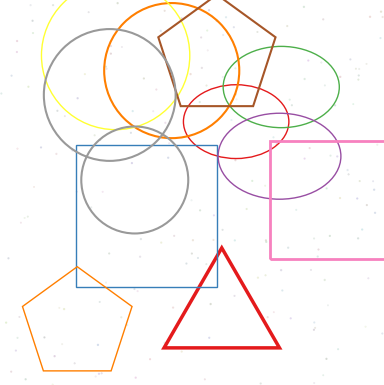[{"shape": "triangle", "thickness": 2.5, "radius": 0.87, "center": [0.576, 0.183]}, {"shape": "oval", "thickness": 1, "radius": 0.68, "center": [0.613, 0.684]}, {"shape": "square", "thickness": 1, "radius": 0.92, "center": [0.38, 0.439]}, {"shape": "oval", "thickness": 1, "radius": 0.75, "center": [0.73, 0.774]}, {"shape": "oval", "thickness": 1, "radius": 0.8, "center": [0.726, 0.594]}, {"shape": "pentagon", "thickness": 1, "radius": 0.75, "center": [0.201, 0.158]}, {"shape": "circle", "thickness": 1.5, "radius": 0.88, "center": [0.446, 0.817]}, {"shape": "circle", "thickness": 1, "radius": 0.96, "center": [0.3, 0.856]}, {"shape": "pentagon", "thickness": 1.5, "radius": 0.8, "center": [0.563, 0.854]}, {"shape": "square", "thickness": 2, "radius": 0.77, "center": [0.855, 0.482]}, {"shape": "circle", "thickness": 1.5, "radius": 0.86, "center": [0.285, 0.753]}, {"shape": "circle", "thickness": 1.5, "radius": 0.69, "center": [0.35, 0.533]}]